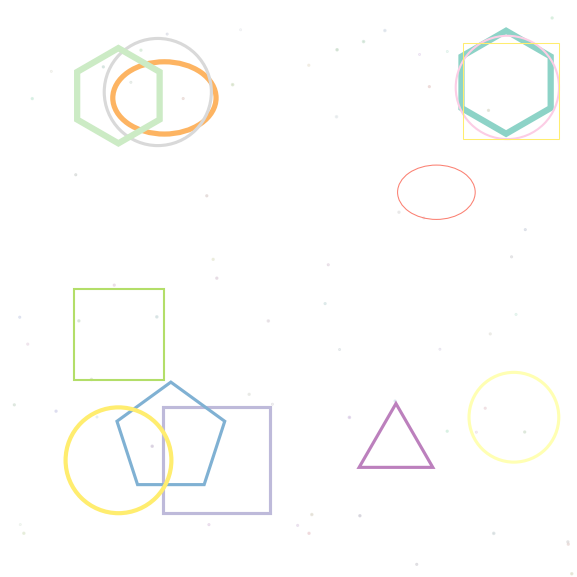[{"shape": "hexagon", "thickness": 3, "radius": 0.45, "center": [0.876, 0.857]}, {"shape": "circle", "thickness": 1.5, "radius": 0.39, "center": [0.89, 0.277]}, {"shape": "square", "thickness": 1.5, "radius": 0.46, "center": [0.375, 0.203]}, {"shape": "oval", "thickness": 0.5, "radius": 0.34, "center": [0.756, 0.666]}, {"shape": "pentagon", "thickness": 1.5, "radius": 0.49, "center": [0.296, 0.239]}, {"shape": "oval", "thickness": 2.5, "radius": 0.45, "center": [0.285, 0.83]}, {"shape": "square", "thickness": 1, "radius": 0.39, "center": [0.206, 0.42]}, {"shape": "circle", "thickness": 1, "radius": 0.45, "center": [0.879, 0.848]}, {"shape": "circle", "thickness": 1.5, "radius": 0.46, "center": [0.273, 0.84]}, {"shape": "triangle", "thickness": 1.5, "radius": 0.37, "center": [0.686, 0.227]}, {"shape": "hexagon", "thickness": 3, "radius": 0.41, "center": [0.205, 0.833]}, {"shape": "square", "thickness": 0.5, "radius": 0.42, "center": [0.884, 0.841]}, {"shape": "circle", "thickness": 2, "radius": 0.46, "center": [0.205, 0.202]}]